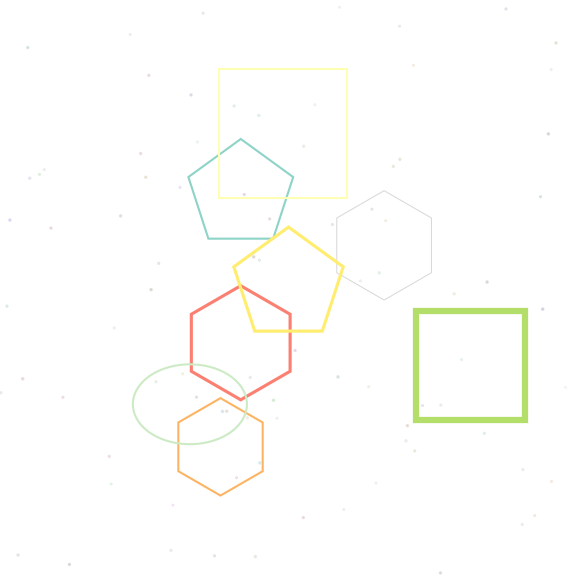[{"shape": "pentagon", "thickness": 1, "radius": 0.48, "center": [0.417, 0.663]}, {"shape": "square", "thickness": 1, "radius": 0.56, "center": [0.49, 0.767]}, {"shape": "hexagon", "thickness": 1.5, "radius": 0.49, "center": [0.417, 0.406]}, {"shape": "hexagon", "thickness": 1, "radius": 0.42, "center": [0.382, 0.225]}, {"shape": "square", "thickness": 3, "radius": 0.47, "center": [0.815, 0.366]}, {"shape": "hexagon", "thickness": 0.5, "radius": 0.47, "center": [0.665, 0.574]}, {"shape": "oval", "thickness": 1, "radius": 0.49, "center": [0.329, 0.299]}, {"shape": "pentagon", "thickness": 1.5, "radius": 0.5, "center": [0.5, 0.506]}]